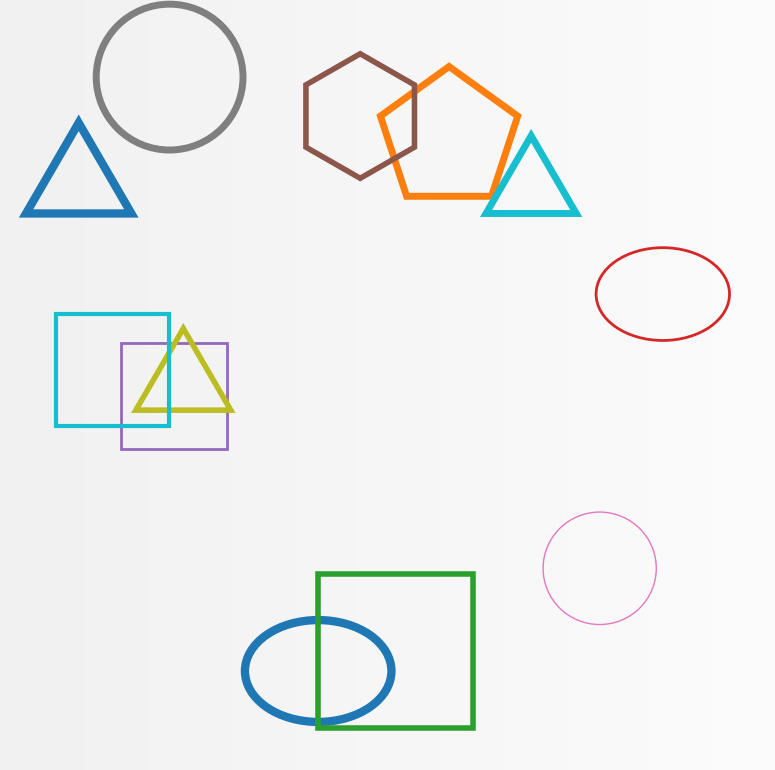[{"shape": "oval", "thickness": 3, "radius": 0.47, "center": [0.411, 0.129]}, {"shape": "triangle", "thickness": 3, "radius": 0.39, "center": [0.102, 0.762]}, {"shape": "pentagon", "thickness": 2.5, "radius": 0.47, "center": [0.579, 0.82]}, {"shape": "square", "thickness": 2, "radius": 0.5, "center": [0.51, 0.154]}, {"shape": "oval", "thickness": 1, "radius": 0.43, "center": [0.855, 0.618]}, {"shape": "square", "thickness": 1, "radius": 0.34, "center": [0.225, 0.486]}, {"shape": "hexagon", "thickness": 2, "radius": 0.4, "center": [0.465, 0.849]}, {"shape": "circle", "thickness": 0.5, "radius": 0.37, "center": [0.774, 0.262]}, {"shape": "circle", "thickness": 2.5, "radius": 0.47, "center": [0.219, 0.9]}, {"shape": "triangle", "thickness": 2, "radius": 0.35, "center": [0.237, 0.503]}, {"shape": "triangle", "thickness": 2.5, "radius": 0.34, "center": [0.685, 0.756]}, {"shape": "square", "thickness": 1.5, "radius": 0.37, "center": [0.145, 0.52]}]